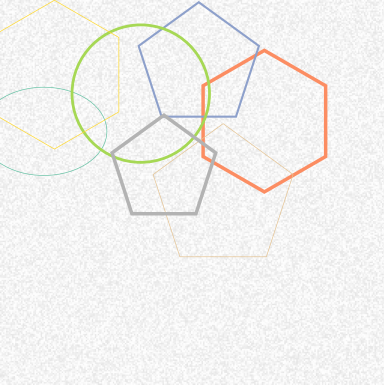[{"shape": "oval", "thickness": 0.5, "radius": 0.82, "center": [0.114, 0.659]}, {"shape": "hexagon", "thickness": 2.5, "radius": 0.92, "center": [0.687, 0.685]}, {"shape": "pentagon", "thickness": 1.5, "radius": 0.82, "center": [0.516, 0.83]}, {"shape": "circle", "thickness": 2, "radius": 0.89, "center": [0.366, 0.757]}, {"shape": "hexagon", "thickness": 0.5, "radius": 0.97, "center": [0.141, 0.806]}, {"shape": "pentagon", "thickness": 0.5, "radius": 0.96, "center": [0.58, 0.488]}, {"shape": "pentagon", "thickness": 2.5, "radius": 0.71, "center": [0.426, 0.559]}]